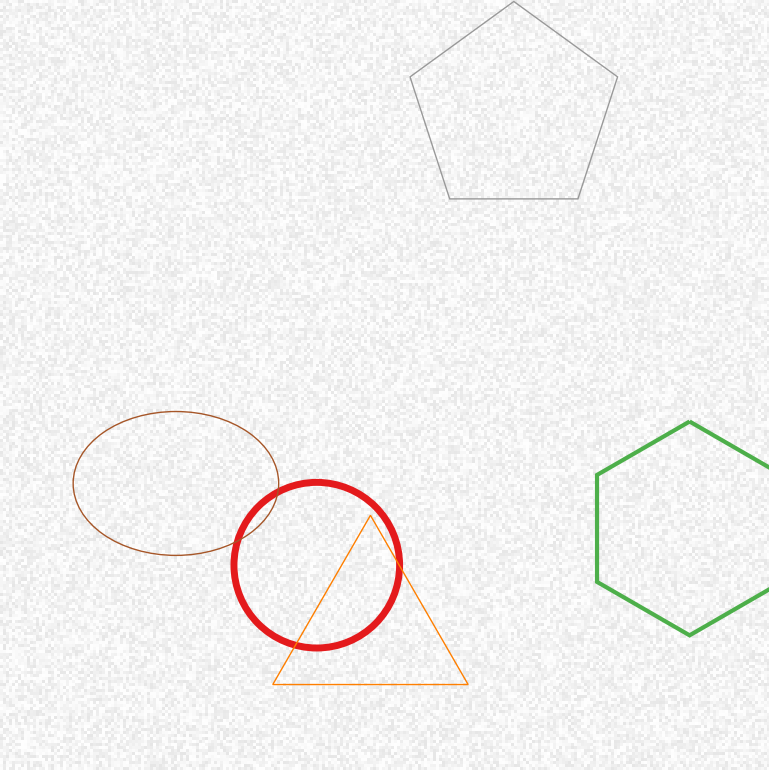[{"shape": "circle", "thickness": 2.5, "radius": 0.54, "center": [0.411, 0.266]}, {"shape": "hexagon", "thickness": 1.5, "radius": 0.69, "center": [0.896, 0.314]}, {"shape": "triangle", "thickness": 0.5, "radius": 0.73, "center": [0.481, 0.184]}, {"shape": "oval", "thickness": 0.5, "radius": 0.67, "center": [0.228, 0.372]}, {"shape": "pentagon", "thickness": 0.5, "radius": 0.71, "center": [0.667, 0.856]}]